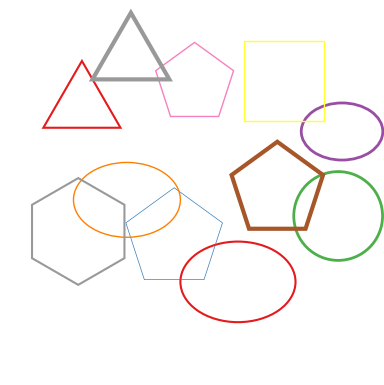[{"shape": "oval", "thickness": 1.5, "radius": 0.75, "center": [0.618, 0.268]}, {"shape": "triangle", "thickness": 1.5, "radius": 0.58, "center": [0.213, 0.726]}, {"shape": "pentagon", "thickness": 0.5, "radius": 0.66, "center": [0.452, 0.38]}, {"shape": "circle", "thickness": 2, "radius": 0.58, "center": [0.878, 0.439]}, {"shape": "oval", "thickness": 2, "radius": 0.53, "center": [0.888, 0.658]}, {"shape": "oval", "thickness": 1, "radius": 0.69, "center": [0.33, 0.481]}, {"shape": "square", "thickness": 1, "radius": 0.52, "center": [0.737, 0.79]}, {"shape": "pentagon", "thickness": 3, "radius": 0.62, "center": [0.72, 0.507]}, {"shape": "pentagon", "thickness": 1, "radius": 0.53, "center": [0.506, 0.784]}, {"shape": "hexagon", "thickness": 1.5, "radius": 0.69, "center": [0.203, 0.399]}, {"shape": "triangle", "thickness": 3, "radius": 0.58, "center": [0.34, 0.851]}]